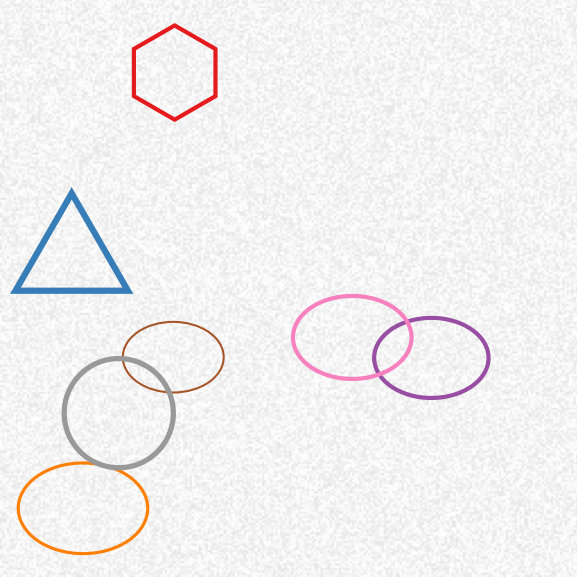[{"shape": "hexagon", "thickness": 2, "radius": 0.41, "center": [0.302, 0.873]}, {"shape": "triangle", "thickness": 3, "radius": 0.56, "center": [0.124, 0.552]}, {"shape": "oval", "thickness": 2, "radius": 0.5, "center": [0.747, 0.379]}, {"shape": "oval", "thickness": 1.5, "radius": 0.56, "center": [0.144, 0.119]}, {"shape": "oval", "thickness": 1, "radius": 0.44, "center": [0.3, 0.381]}, {"shape": "oval", "thickness": 2, "radius": 0.51, "center": [0.61, 0.415]}, {"shape": "circle", "thickness": 2.5, "radius": 0.47, "center": [0.206, 0.284]}]